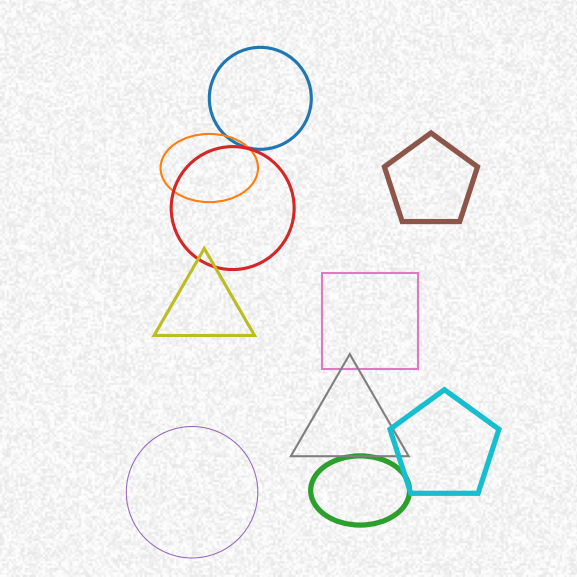[{"shape": "circle", "thickness": 1.5, "radius": 0.44, "center": [0.451, 0.829]}, {"shape": "oval", "thickness": 1, "radius": 0.42, "center": [0.362, 0.708]}, {"shape": "oval", "thickness": 2.5, "radius": 0.43, "center": [0.624, 0.15]}, {"shape": "circle", "thickness": 1.5, "radius": 0.53, "center": [0.403, 0.639]}, {"shape": "circle", "thickness": 0.5, "radius": 0.57, "center": [0.333, 0.147]}, {"shape": "pentagon", "thickness": 2.5, "radius": 0.42, "center": [0.746, 0.684]}, {"shape": "square", "thickness": 1, "radius": 0.41, "center": [0.641, 0.443]}, {"shape": "triangle", "thickness": 1, "radius": 0.59, "center": [0.606, 0.268]}, {"shape": "triangle", "thickness": 1.5, "radius": 0.5, "center": [0.354, 0.468]}, {"shape": "pentagon", "thickness": 2.5, "radius": 0.5, "center": [0.77, 0.225]}]